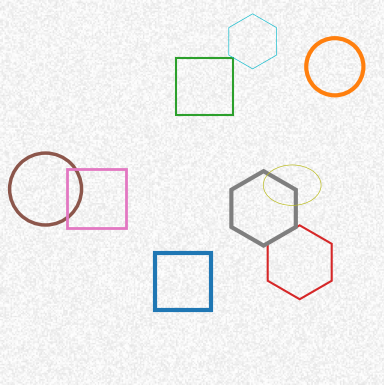[{"shape": "square", "thickness": 3, "radius": 0.37, "center": [0.476, 0.269]}, {"shape": "circle", "thickness": 3, "radius": 0.37, "center": [0.87, 0.827]}, {"shape": "square", "thickness": 1.5, "radius": 0.37, "center": [0.532, 0.775]}, {"shape": "hexagon", "thickness": 1.5, "radius": 0.48, "center": [0.778, 0.319]}, {"shape": "circle", "thickness": 2.5, "radius": 0.47, "center": [0.118, 0.509]}, {"shape": "square", "thickness": 2, "radius": 0.38, "center": [0.251, 0.483]}, {"shape": "hexagon", "thickness": 3, "radius": 0.48, "center": [0.685, 0.459]}, {"shape": "oval", "thickness": 0.5, "radius": 0.38, "center": [0.759, 0.519]}, {"shape": "hexagon", "thickness": 0.5, "radius": 0.36, "center": [0.656, 0.893]}]